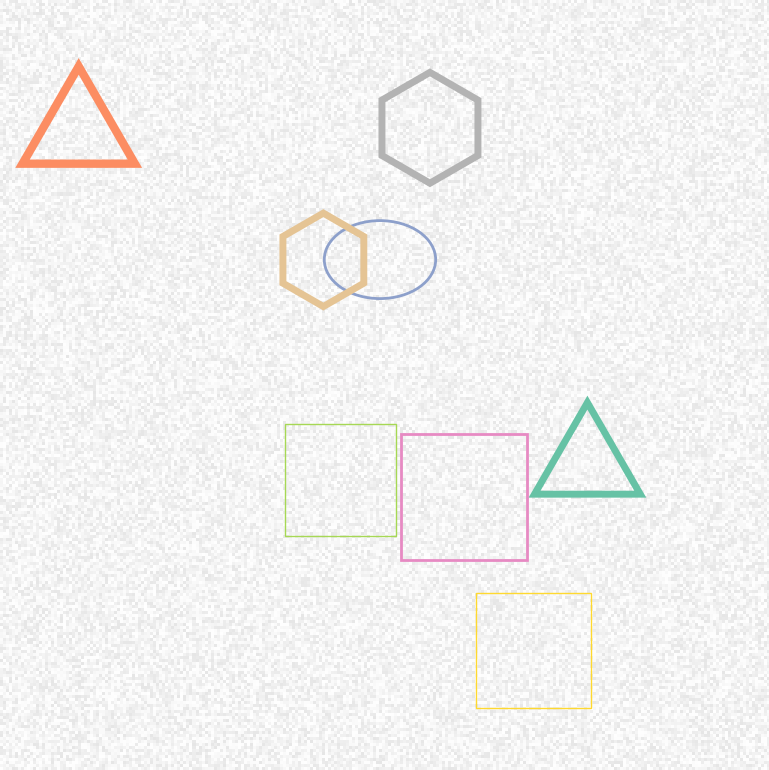[{"shape": "triangle", "thickness": 2.5, "radius": 0.4, "center": [0.763, 0.398]}, {"shape": "triangle", "thickness": 3, "radius": 0.42, "center": [0.102, 0.83]}, {"shape": "oval", "thickness": 1, "radius": 0.36, "center": [0.493, 0.663]}, {"shape": "square", "thickness": 1, "radius": 0.41, "center": [0.603, 0.355]}, {"shape": "square", "thickness": 0.5, "radius": 0.36, "center": [0.442, 0.377]}, {"shape": "square", "thickness": 0.5, "radius": 0.37, "center": [0.692, 0.155]}, {"shape": "hexagon", "thickness": 2.5, "radius": 0.3, "center": [0.42, 0.663]}, {"shape": "hexagon", "thickness": 2.5, "radius": 0.36, "center": [0.558, 0.834]}]